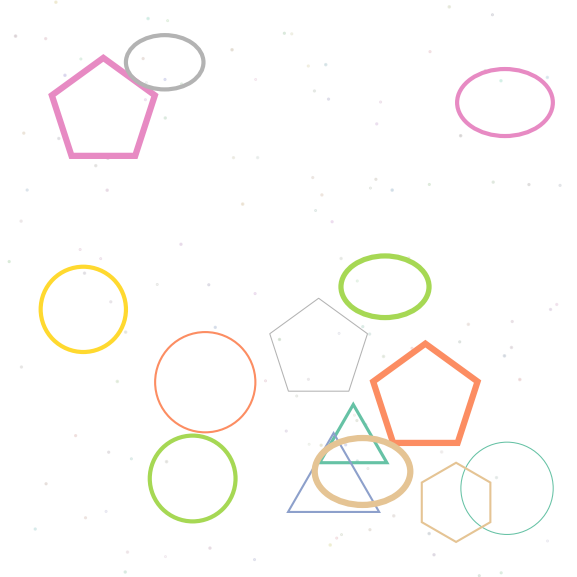[{"shape": "circle", "thickness": 0.5, "radius": 0.4, "center": [0.878, 0.154]}, {"shape": "triangle", "thickness": 1.5, "radius": 0.34, "center": [0.612, 0.232]}, {"shape": "circle", "thickness": 1, "radius": 0.43, "center": [0.355, 0.337]}, {"shape": "pentagon", "thickness": 3, "radius": 0.48, "center": [0.737, 0.309]}, {"shape": "triangle", "thickness": 1, "radius": 0.46, "center": [0.578, 0.158]}, {"shape": "pentagon", "thickness": 3, "radius": 0.47, "center": [0.179, 0.805]}, {"shape": "oval", "thickness": 2, "radius": 0.41, "center": [0.874, 0.822]}, {"shape": "circle", "thickness": 2, "radius": 0.37, "center": [0.334, 0.171]}, {"shape": "oval", "thickness": 2.5, "radius": 0.38, "center": [0.667, 0.503]}, {"shape": "circle", "thickness": 2, "radius": 0.37, "center": [0.144, 0.463]}, {"shape": "hexagon", "thickness": 1, "radius": 0.34, "center": [0.79, 0.129]}, {"shape": "oval", "thickness": 3, "radius": 0.41, "center": [0.628, 0.183]}, {"shape": "oval", "thickness": 2, "radius": 0.34, "center": [0.285, 0.891]}, {"shape": "pentagon", "thickness": 0.5, "radius": 0.44, "center": [0.552, 0.394]}]